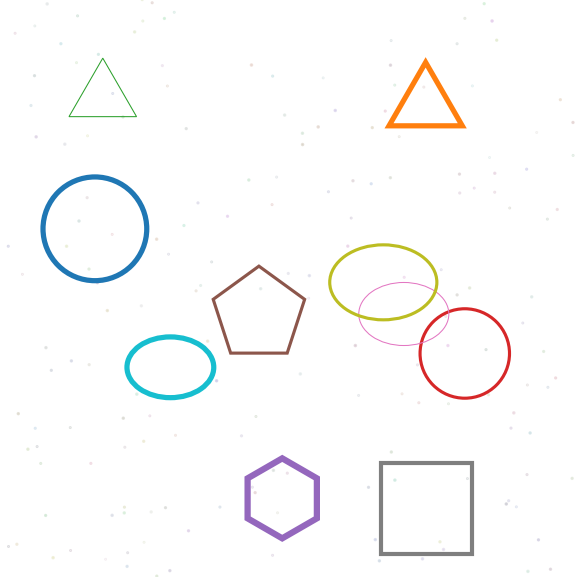[{"shape": "circle", "thickness": 2.5, "radius": 0.45, "center": [0.164, 0.603]}, {"shape": "triangle", "thickness": 2.5, "radius": 0.37, "center": [0.737, 0.818]}, {"shape": "triangle", "thickness": 0.5, "radius": 0.34, "center": [0.178, 0.831]}, {"shape": "circle", "thickness": 1.5, "radius": 0.39, "center": [0.805, 0.387]}, {"shape": "hexagon", "thickness": 3, "radius": 0.35, "center": [0.489, 0.136]}, {"shape": "pentagon", "thickness": 1.5, "radius": 0.42, "center": [0.448, 0.455]}, {"shape": "oval", "thickness": 0.5, "radius": 0.39, "center": [0.699, 0.455]}, {"shape": "square", "thickness": 2, "radius": 0.39, "center": [0.739, 0.118]}, {"shape": "oval", "thickness": 1.5, "radius": 0.46, "center": [0.664, 0.51]}, {"shape": "oval", "thickness": 2.5, "radius": 0.38, "center": [0.295, 0.363]}]